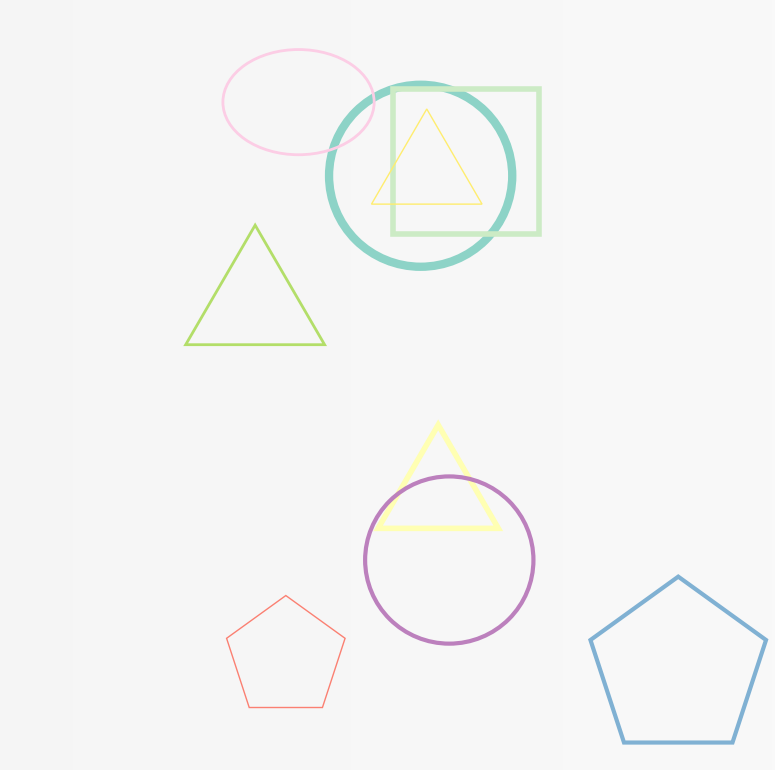[{"shape": "circle", "thickness": 3, "radius": 0.59, "center": [0.543, 0.772]}, {"shape": "triangle", "thickness": 2, "radius": 0.45, "center": [0.565, 0.359]}, {"shape": "pentagon", "thickness": 0.5, "radius": 0.4, "center": [0.369, 0.146]}, {"shape": "pentagon", "thickness": 1.5, "radius": 0.6, "center": [0.875, 0.132]}, {"shape": "triangle", "thickness": 1, "radius": 0.52, "center": [0.329, 0.604]}, {"shape": "oval", "thickness": 1, "radius": 0.49, "center": [0.385, 0.867]}, {"shape": "circle", "thickness": 1.5, "radius": 0.54, "center": [0.58, 0.273]}, {"shape": "square", "thickness": 2, "radius": 0.47, "center": [0.602, 0.79]}, {"shape": "triangle", "thickness": 0.5, "radius": 0.41, "center": [0.551, 0.776]}]